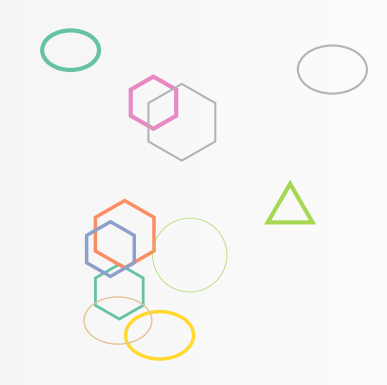[{"shape": "hexagon", "thickness": 2, "radius": 0.36, "center": [0.308, 0.242]}, {"shape": "oval", "thickness": 3, "radius": 0.37, "center": [0.182, 0.87]}, {"shape": "hexagon", "thickness": 2.5, "radius": 0.44, "center": [0.322, 0.392]}, {"shape": "hexagon", "thickness": 2.5, "radius": 0.35, "center": [0.285, 0.353]}, {"shape": "hexagon", "thickness": 3, "radius": 0.34, "center": [0.396, 0.733]}, {"shape": "circle", "thickness": 0.5, "radius": 0.48, "center": [0.49, 0.337]}, {"shape": "triangle", "thickness": 3, "radius": 0.33, "center": [0.749, 0.456]}, {"shape": "oval", "thickness": 2.5, "radius": 0.44, "center": [0.412, 0.129]}, {"shape": "oval", "thickness": 1, "radius": 0.44, "center": [0.304, 0.167]}, {"shape": "hexagon", "thickness": 1.5, "radius": 0.5, "center": [0.469, 0.682]}, {"shape": "oval", "thickness": 1.5, "radius": 0.45, "center": [0.858, 0.819]}]